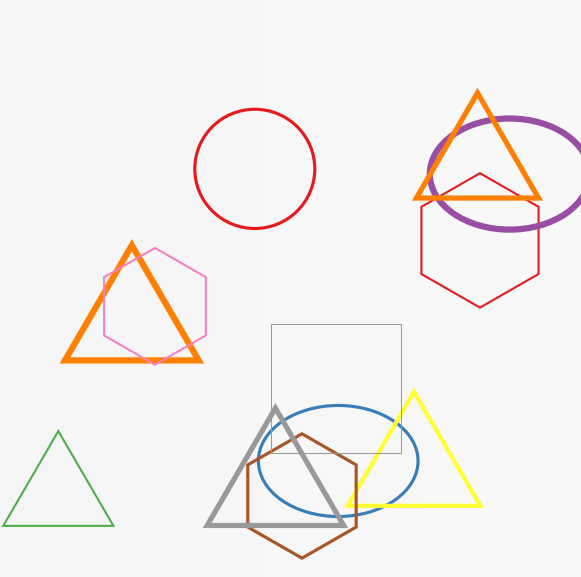[{"shape": "hexagon", "thickness": 1, "radius": 0.58, "center": [0.826, 0.583]}, {"shape": "circle", "thickness": 1.5, "radius": 0.52, "center": [0.438, 0.707]}, {"shape": "oval", "thickness": 1.5, "radius": 0.69, "center": [0.582, 0.201]}, {"shape": "triangle", "thickness": 1, "radius": 0.55, "center": [0.1, 0.143]}, {"shape": "oval", "thickness": 3, "radius": 0.69, "center": [0.877, 0.698]}, {"shape": "triangle", "thickness": 3, "radius": 0.66, "center": [0.227, 0.441]}, {"shape": "triangle", "thickness": 2.5, "radius": 0.61, "center": [0.821, 0.717]}, {"shape": "triangle", "thickness": 2, "radius": 0.66, "center": [0.712, 0.189]}, {"shape": "hexagon", "thickness": 1.5, "radius": 0.54, "center": [0.52, 0.14]}, {"shape": "hexagon", "thickness": 1, "radius": 0.51, "center": [0.267, 0.469]}, {"shape": "triangle", "thickness": 2.5, "radius": 0.68, "center": [0.474, 0.157]}, {"shape": "square", "thickness": 0.5, "radius": 0.56, "center": [0.578, 0.326]}]